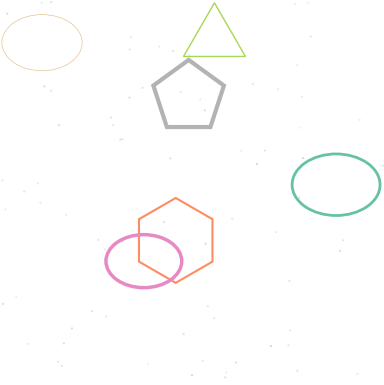[{"shape": "oval", "thickness": 2, "radius": 0.57, "center": [0.873, 0.52]}, {"shape": "hexagon", "thickness": 1.5, "radius": 0.55, "center": [0.456, 0.376]}, {"shape": "oval", "thickness": 2.5, "radius": 0.49, "center": [0.374, 0.322]}, {"shape": "triangle", "thickness": 1, "radius": 0.46, "center": [0.557, 0.9]}, {"shape": "oval", "thickness": 0.5, "radius": 0.52, "center": [0.109, 0.889]}, {"shape": "pentagon", "thickness": 3, "radius": 0.48, "center": [0.49, 0.748]}]